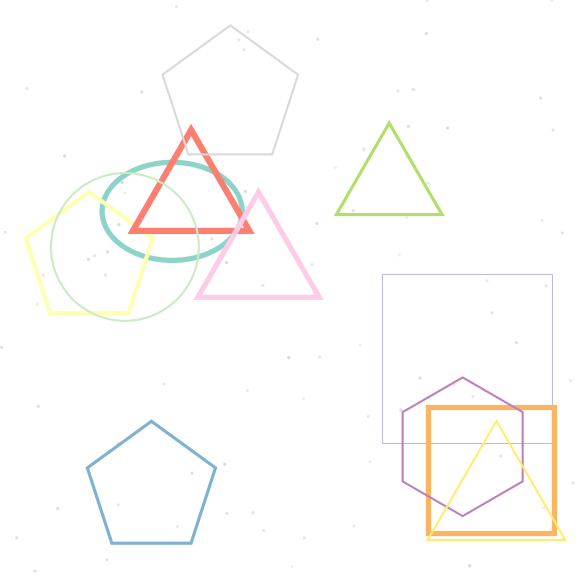[{"shape": "oval", "thickness": 2.5, "radius": 0.61, "center": [0.298, 0.633]}, {"shape": "pentagon", "thickness": 2, "radius": 0.58, "center": [0.155, 0.551]}, {"shape": "square", "thickness": 0.5, "radius": 0.73, "center": [0.808, 0.378]}, {"shape": "triangle", "thickness": 3, "radius": 0.58, "center": [0.331, 0.658]}, {"shape": "pentagon", "thickness": 1.5, "radius": 0.58, "center": [0.262, 0.153]}, {"shape": "square", "thickness": 2.5, "radius": 0.55, "center": [0.85, 0.185]}, {"shape": "triangle", "thickness": 1.5, "radius": 0.53, "center": [0.674, 0.68]}, {"shape": "triangle", "thickness": 2.5, "radius": 0.61, "center": [0.448, 0.545]}, {"shape": "pentagon", "thickness": 1, "radius": 0.62, "center": [0.399, 0.832]}, {"shape": "hexagon", "thickness": 1, "radius": 0.6, "center": [0.801, 0.226]}, {"shape": "circle", "thickness": 1, "radius": 0.64, "center": [0.216, 0.572]}, {"shape": "triangle", "thickness": 1, "radius": 0.69, "center": [0.86, 0.133]}]